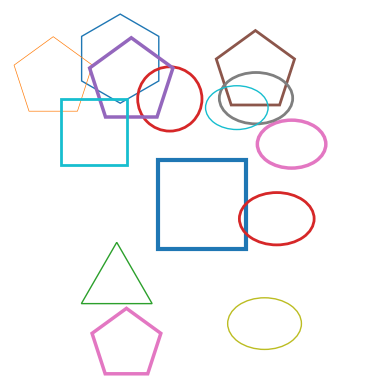[{"shape": "square", "thickness": 3, "radius": 0.58, "center": [0.525, 0.469]}, {"shape": "hexagon", "thickness": 1, "radius": 0.58, "center": [0.312, 0.848]}, {"shape": "pentagon", "thickness": 0.5, "radius": 0.54, "center": [0.138, 0.798]}, {"shape": "triangle", "thickness": 1, "radius": 0.53, "center": [0.303, 0.264]}, {"shape": "oval", "thickness": 2, "radius": 0.49, "center": [0.719, 0.432]}, {"shape": "circle", "thickness": 2, "radius": 0.42, "center": [0.441, 0.743]}, {"shape": "pentagon", "thickness": 2.5, "radius": 0.57, "center": [0.341, 0.788]}, {"shape": "pentagon", "thickness": 2, "radius": 0.53, "center": [0.663, 0.814]}, {"shape": "oval", "thickness": 2.5, "radius": 0.44, "center": [0.757, 0.626]}, {"shape": "pentagon", "thickness": 2.5, "radius": 0.47, "center": [0.328, 0.105]}, {"shape": "oval", "thickness": 2, "radius": 0.48, "center": [0.665, 0.745]}, {"shape": "oval", "thickness": 1, "radius": 0.48, "center": [0.687, 0.159]}, {"shape": "square", "thickness": 2, "radius": 0.43, "center": [0.245, 0.657]}, {"shape": "oval", "thickness": 1, "radius": 0.41, "center": [0.615, 0.72]}]